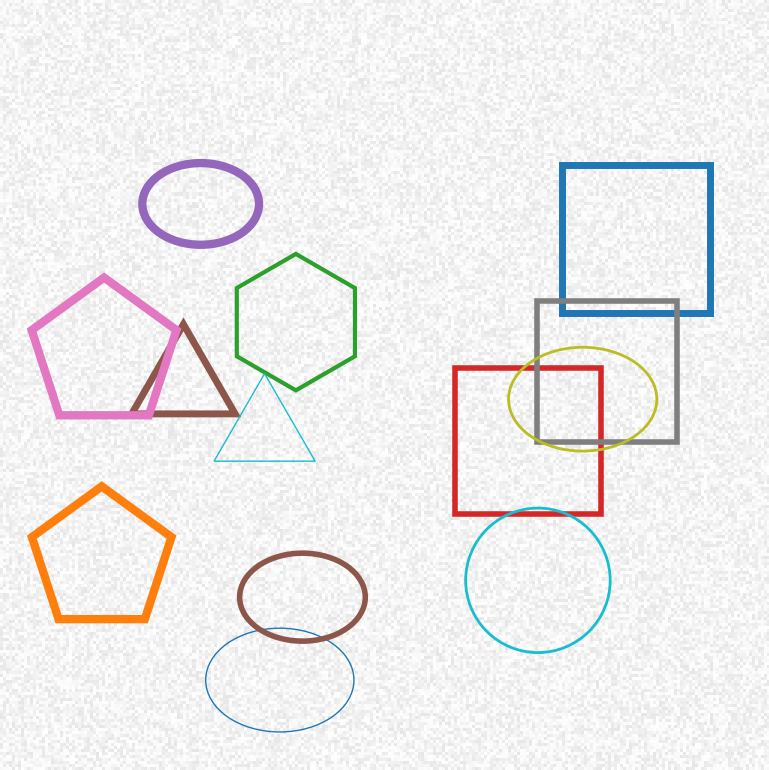[{"shape": "square", "thickness": 2.5, "radius": 0.48, "center": [0.826, 0.689]}, {"shape": "oval", "thickness": 0.5, "radius": 0.48, "center": [0.363, 0.117]}, {"shape": "pentagon", "thickness": 3, "radius": 0.48, "center": [0.132, 0.273]}, {"shape": "hexagon", "thickness": 1.5, "radius": 0.44, "center": [0.384, 0.582]}, {"shape": "square", "thickness": 2, "radius": 0.48, "center": [0.686, 0.427]}, {"shape": "oval", "thickness": 3, "radius": 0.38, "center": [0.261, 0.735]}, {"shape": "triangle", "thickness": 2.5, "radius": 0.39, "center": [0.238, 0.501]}, {"shape": "oval", "thickness": 2, "radius": 0.41, "center": [0.393, 0.224]}, {"shape": "pentagon", "thickness": 3, "radius": 0.49, "center": [0.135, 0.541]}, {"shape": "square", "thickness": 2, "radius": 0.46, "center": [0.789, 0.518]}, {"shape": "oval", "thickness": 1, "radius": 0.48, "center": [0.757, 0.482]}, {"shape": "triangle", "thickness": 0.5, "radius": 0.38, "center": [0.344, 0.439]}, {"shape": "circle", "thickness": 1, "radius": 0.47, "center": [0.699, 0.246]}]